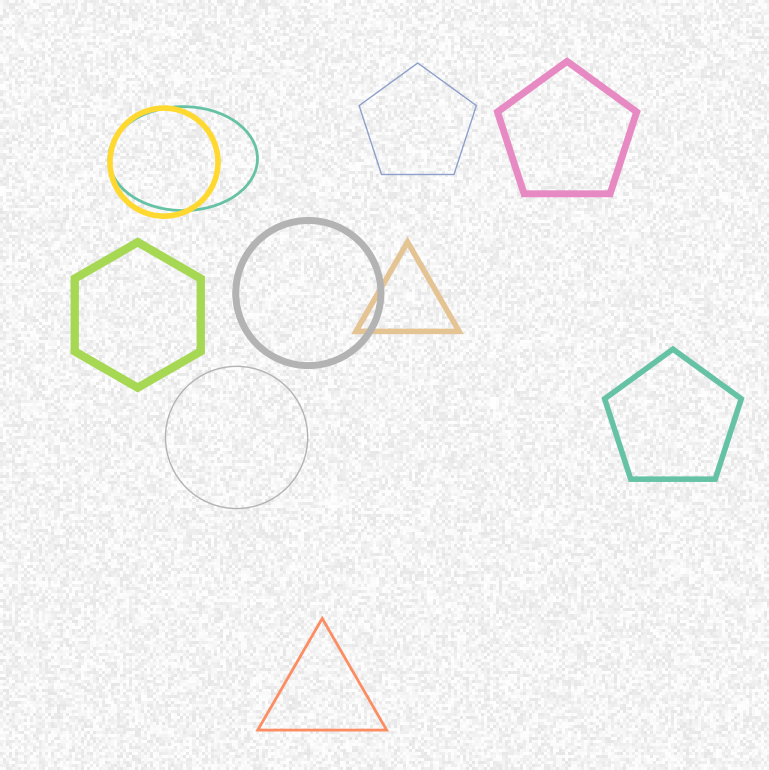[{"shape": "pentagon", "thickness": 2, "radius": 0.47, "center": [0.874, 0.453]}, {"shape": "oval", "thickness": 1, "radius": 0.48, "center": [0.238, 0.794]}, {"shape": "triangle", "thickness": 1, "radius": 0.48, "center": [0.418, 0.1]}, {"shape": "pentagon", "thickness": 0.5, "radius": 0.4, "center": [0.543, 0.838]}, {"shape": "pentagon", "thickness": 2.5, "radius": 0.48, "center": [0.736, 0.825]}, {"shape": "hexagon", "thickness": 3, "radius": 0.47, "center": [0.179, 0.591]}, {"shape": "circle", "thickness": 2, "radius": 0.35, "center": [0.213, 0.789]}, {"shape": "triangle", "thickness": 2, "radius": 0.39, "center": [0.529, 0.608]}, {"shape": "circle", "thickness": 0.5, "radius": 0.46, "center": [0.307, 0.432]}, {"shape": "circle", "thickness": 2.5, "radius": 0.47, "center": [0.4, 0.619]}]